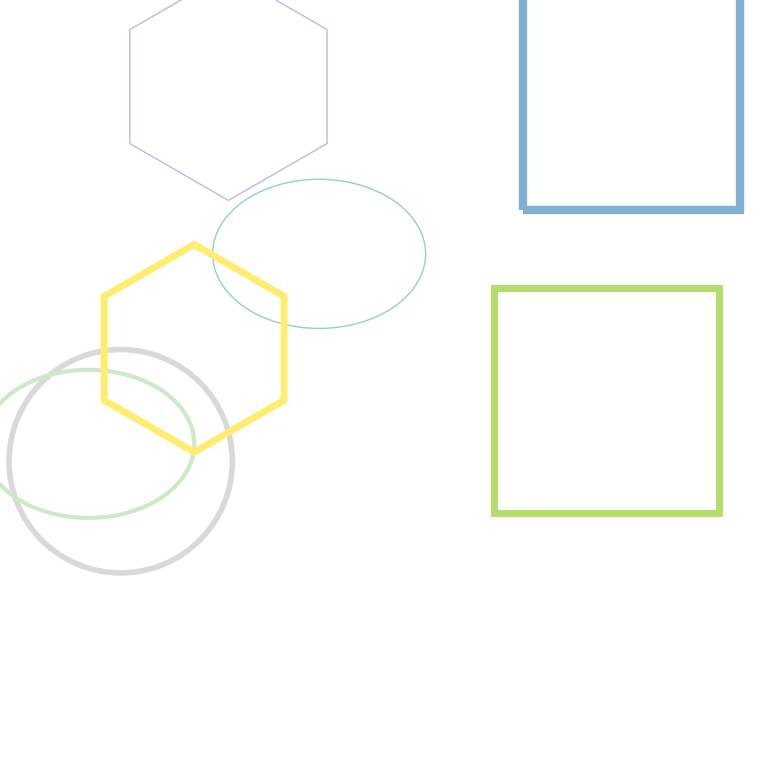[{"shape": "oval", "thickness": 0.5, "radius": 0.69, "center": [0.414, 0.67]}, {"shape": "hexagon", "thickness": 0.5, "radius": 0.74, "center": [0.297, 0.888]}, {"shape": "square", "thickness": 3, "radius": 0.7, "center": [0.82, 0.869]}, {"shape": "square", "thickness": 2.5, "radius": 0.73, "center": [0.788, 0.48]}, {"shape": "circle", "thickness": 2, "radius": 0.73, "center": [0.157, 0.401]}, {"shape": "oval", "thickness": 1.5, "radius": 0.69, "center": [0.115, 0.424]}, {"shape": "hexagon", "thickness": 2.5, "radius": 0.67, "center": [0.252, 0.548]}]